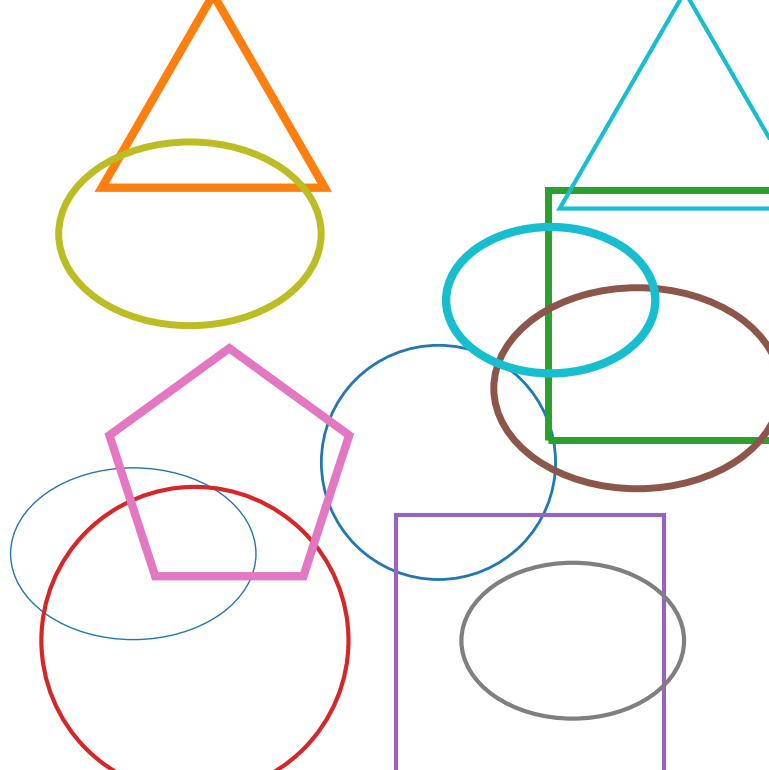[{"shape": "circle", "thickness": 1, "radius": 0.76, "center": [0.569, 0.399]}, {"shape": "oval", "thickness": 0.5, "radius": 0.8, "center": [0.173, 0.281]}, {"shape": "triangle", "thickness": 3, "radius": 0.84, "center": [0.277, 0.84]}, {"shape": "square", "thickness": 2.5, "radius": 0.81, "center": [0.874, 0.59]}, {"shape": "circle", "thickness": 1.5, "radius": 1.0, "center": [0.253, 0.168]}, {"shape": "square", "thickness": 1.5, "radius": 0.87, "center": [0.688, 0.157]}, {"shape": "oval", "thickness": 2.5, "radius": 0.93, "center": [0.828, 0.496]}, {"shape": "pentagon", "thickness": 3, "radius": 0.82, "center": [0.298, 0.384]}, {"shape": "oval", "thickness": 1.5, "radius": 0.72, "center": [0.744, 0.168]}, {"shape": "oval", "thickness": 2.5, "radius": 0.85, "center": [0.247, 0.696]}, {"shape": "oval", "thickness": 3, "radius": 0.68, "center": [0.715, 0.61]}, {"shape": "triangle", "thickness": 1.5, "radius": 0.94, "center": [0.889, 0.823]}]